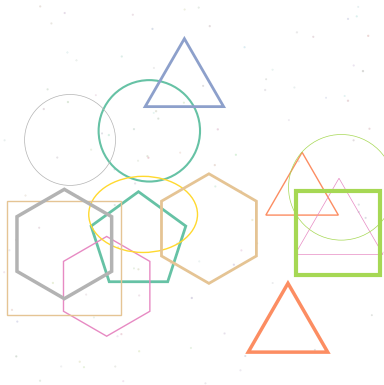[{"shape": "pentagon", "thickness": 2, "radius": 0.65, "center": [0.36, 0.373]}, {"shape": "circle", "thickness": 1.5, "radius": 0.66, "center": [0.388, 0.66]}, {"shape": "triangle", "thickness": 1, "radius": 0.54, "center": [0.785, 0.496]}, {"shape": "triangle", "thickness": 2.5, "radius": 0.6, "center": [0.748, 0.145]}, {"shape": "triangle", "thickness": 2, "radius": 0.59, "center": [0.479, 0.782]}, {"shape": "triangle", "thickness": 0.5, "radius": 0.66, "center": [0.88, 0.405]}, {"shape": "hexagon", "thickness": 1, "radius": 0.65, "center": [0.277, 0.256]}, {"shape": "square", "thickness": 3, "radius": 0.55, "center": [0.878, 0.396]}, {"shape": "circle", "thickness": 0.5, "radius": 0.69, "center": [0.887, 0.513]}, {"shape": "oval", "thickness": 1, "radius": 0.71, "center": [0.372, 0.443]}, {"shape": "square", "thickness": 1, "radius": 0.74, "center": [0.166, 0.33]}, {"shape": "hexagon", "thickness": 2, "radius": 0.71, "center": [0.543, 0.406]}, {"shape": "hexagon", "thickness": 2.5, "radius": 0.71, "center": [0.167, 0.366]}, {"shape": "circle", "thickness": 0.5, "radius": 0.59, "center": [0.182, 0.637]}]